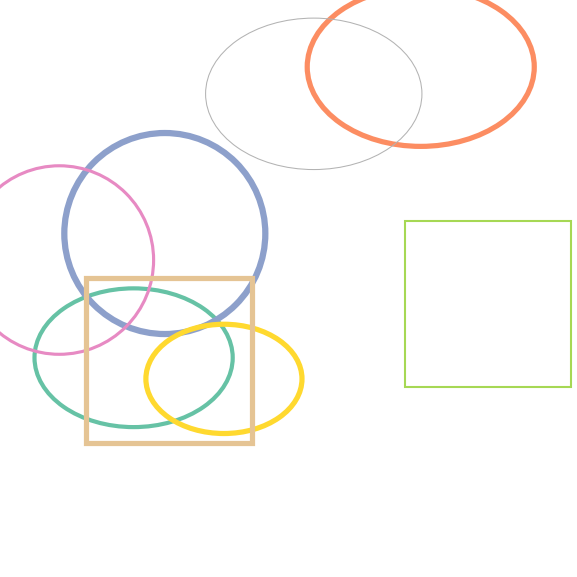[{"shape": "oval", "thickness": 2, "radius": 0.86, "center": [0.231, 0.38]}, {"shape": "oval", "thickness": 2.5, "radius": 0.98, "center": [0.729, 0.883]}, {"shape": "circle", "thickness": 3, "radius": 0.87, "center": [0.285, 0.595]}, {"shape": "circle", "thickness": 1.5, "radius": 0.82, "center": [0.103, 0.549]}, {"shape": "square", "thickness": 1, "radius": 0.72, "center": [0.845, 0.473]}, {"shape": "oval", "thickness": 2.5, "radius": 0.68, "center": [0.388, 0.343]}, {"shape": "square", "thickness": 2.5, "radius": 0.72, "center": [0.293, 0.375]}, {"shape": "oval", "thickness": 0.5, "radius": 0.94, "center": [0.543, 0.837]}]